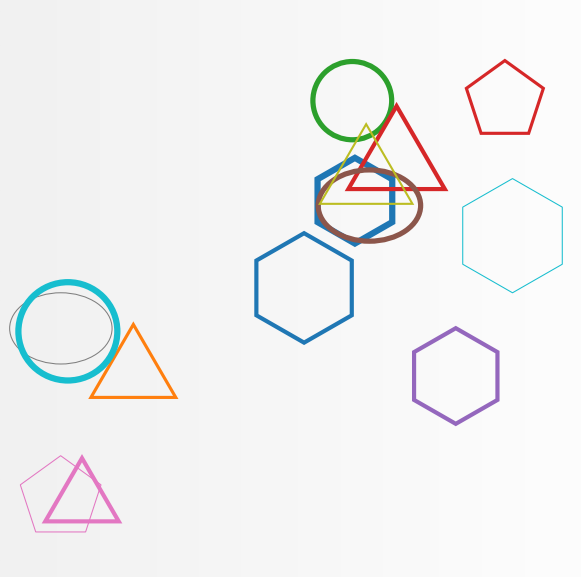[{"shape": "hexagon", "thickness": 2, "radius": 0.47, "center": [0.523, 0.501]}, {"shape": "hexagon", "thickness": 3, "radius": 0.37, "center": [0.611, 0.652]}, {"shape": "triangle", "thickness": 1.5, "radius": 0.42, "center": [0.229, 0.353]}, {"shape": "circle", "thickness": 2.5, "radius": 0.34, "center": [0.606, 0.825]}, {"shape": "triangle", "thickness": 2, "radius": 0.48, "center": [0.682, 0.72]}, {"shape": "pentagon", "thickness": 1.5, "radius": 0.35, "center": [0.869, 0.825]}, {"shape": "hexagon", "thickness": 2, "radius": 0.41, "center": [0.784, 0.348]}, {"shape": "oval", "thickness": 2.5, "radius": 0.44, "center": [0.636, 0.643]}, {"shape": "triangle", "thickness": 2, "radius": 0.36, "center": [0.141, 0.133]}, {"shape": "pentagon", "thickness": 0.5, "radius": 0.36, "center": [0.104, 0.137]}, {"shape": "oval", "thickness": 0.5, "radius": 0.44, "center": [0.105, 0.431]}, {"shape": "triangle", "thickness": 1, "radius": 0.46, "center": [0.63, 0.692]}, {"shape": "hexagon", "thickness": 0.5, "radius": 0.49, "center": [0.882, 0.591]}, {"shape": "circle", "thickness": 3, "radius": 0.43, "center": [0.117, 0.425]}]